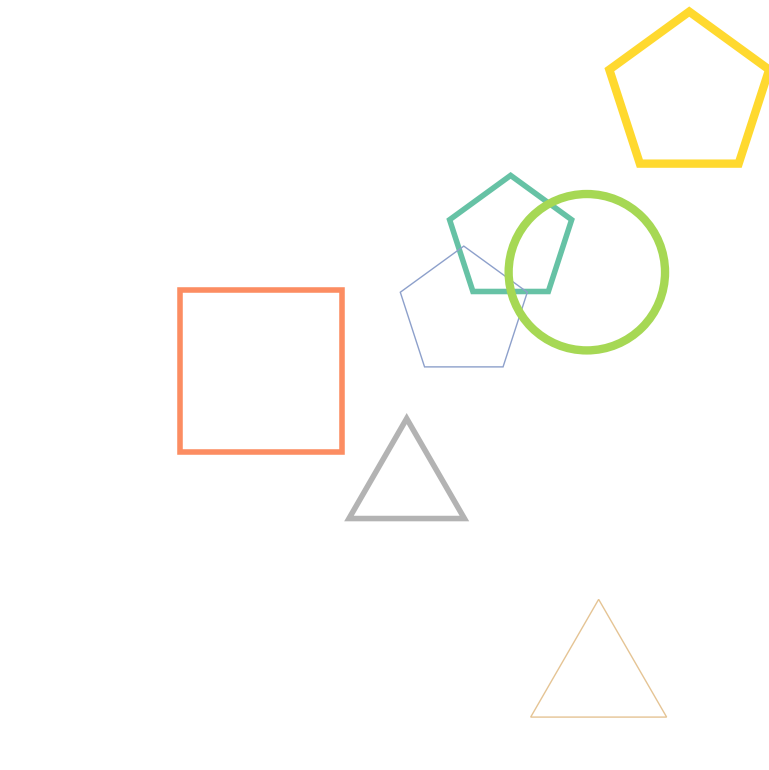[{"shape": "pentagon", "thickness": 2, "radius": 0.42, "center": [0.663, 0.689]}, {"shape": "square", "thickness": 2, "radius": 0.53, "center": [0.339, 0.518]}, {"shape": "pentagon", "thickness": 0.5, "radius": 0.43, "center": [0.602, 0.594]}, {"shape": "circle", "thickness": 3, "radius": 0.51, "center": [0.762, 0.646]}, {"shape": "pentagon", "thickness": 3, "radius": 0.55, "center": [0.895, 0.876]}, {"shape": "triangle", "thickness": 0.5, "radius": 0.51, "center": [0.777, 0.12]}, {"shape": "triangle", "thickness": 2, "radius": 0.43, "center": [0.528, 0.37]}]